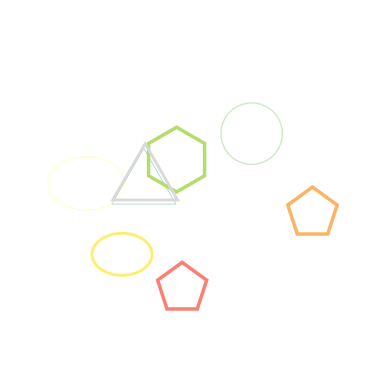[{"shape": "triangle", "thickness": 0.5, "radius": 0.48, "center": [0.374, 0.518]}, {"shape": "oval", "thickness": 0.5, "radius": 0.5, "center": [0.224, 0.524]}, {"shape": "pentagon", "thickness": 2.5, "radius": 0.33, "center": [0.473, 0.252]}, {"shape": "pentagon", "thickness": 2.5, "radius": 0.34, "center": [0.812, 0.447]}, {"shape": "hexagon", "thickness": 2.5, "radius": 0.42, "center": [0.459, 0.585]}, {"shape": "triangle", "thickness": 2, "radius": 0.49, "center": [0.377, 0.529]}, {"shape": "circle", "thickness": 1, "radius": 0.4, "center": [0.654, 0.653]}, {"shape": "oval", "thickness": 2, "radius": 0.39, "center": [0.317, 0.339]}]